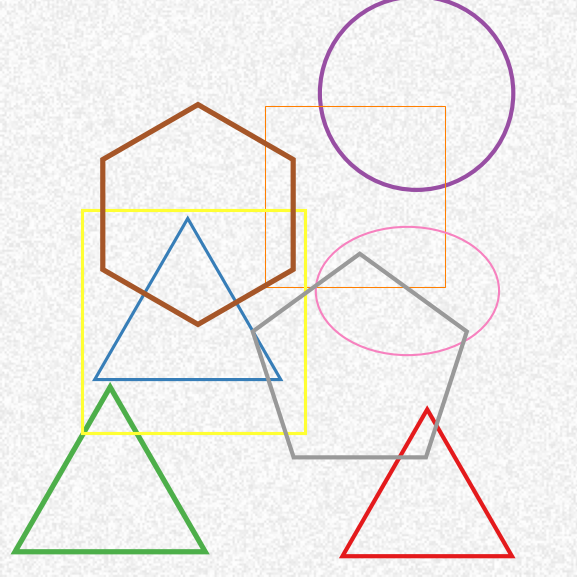[{"shape": "triangle", "thickness": 2, "radius": 0.85, "center": [0.74, 0.121]}, {"shape": "triangle", "thickness": 1.5, "radius": 0.93, "center": [0.325, 0.435]}, {"shape": "triangle", "thickness": 2.5, "radius": 0.95, "center": [0.191, 0.139]}, {"shape": "circle", "thickness": 2, "radius": 0.84, "center": [0.721, 0.838]}, {"shape": "square", "thickness": 0.5, "radius": 0.78, "center": [0.614, 0.659]}, {"shape": "square", "thickness": 1.5, "radius": 0.96, "center": [0.334, 0.442]}, {"shape": "hexagon", "thickness": 2.5, "radius": 0.95, "center": [0.343, 0.628]}, {"shape": "oval", "thickness": 1, "radius": 0.79, "center": [0.706, 0.495]}, {"shape": "pentagon", "thickness": 2, "radius": 0.97, "center": [0.623, 0.365]}]